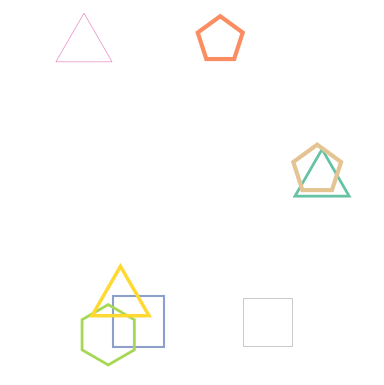[{"shape": "triangle", "thickness": 2, "radius": 0.41, "center": [0.837, 0.531]}, {"shape": "pentagon", "thickness": 3, "radius": 0.31, "center": [0.572, 0.896]}, {"shape": "square", "thickness": 1.5, "radius": 0.33, "center": [0.359, 0.164]}, {"shape": "triangle", "thickness": 0.5, "radius": 0.42, "center": [0.218, 0.882]}, {"shape": "hexagon", "thickness": 2, "radius": 0.39, "center": [0.281, 0.13]}, {"shape": "triangle", "thickness": 2.5, "radius": 0.43, "center": [0.313, 0.223]}, {"shape": "pentagon", "thickness": 3, "radius": 0.33, "center": [0.824, 0.559]}, {"shape": "square", "thickness": 0.5, "radius": 0.31, "center": [0.695, 0.164]}]